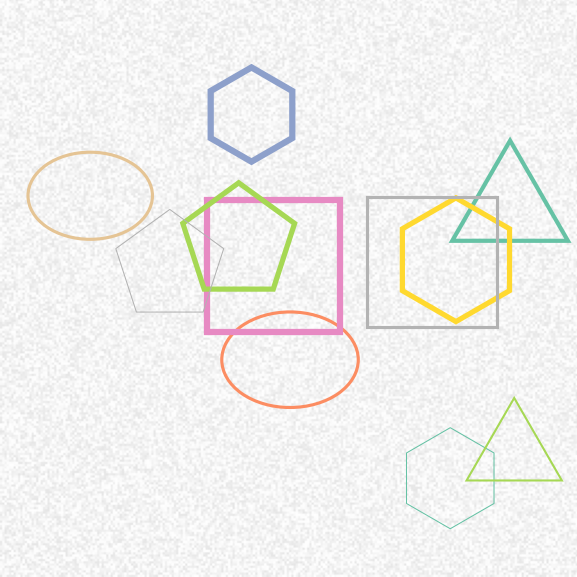[{"shape": "hexagon", "thickness": 0.5, "radius": 0.44, "center": [0.78, 0.171]}, {"shape": "triangle", "thickness": 2, "radius": 0.58, "center": [0.883, 0.64]}, {"shape": "oval", "thickness": 1.5, "radius": 0.59, "center": [0.502, 0.376]}, {"shape": "hexagon", "thickness": 3, "radius": 0.41, "center": [0.435, 0.801]}, {"shape": "square", "thickness": 3, "radius": 0.57, "center": [0.473, 0.539]}, {"shape": "triangle", "thickness": 1, "radius": 0.48, "center": [0.89, 0.215]}, {"shape": "pentagon", "thickness": 2.5, "radius": 0.51, "center": [0.413, 0.581]}, {"shape": "hexagon", "thickness": 2.5, "radius": 0.54, "center": [0.79, 0.549]}, {"shape": "oval", "thickness": 1.5, "radius": 0.54, "center": [0.156, 0.66]}, {"shape": "pentagon", "thickness": 0.5, "radius": 0.49, "center": [0.294, 0.538]}, {"shape": "square", "thickness": 1.5, "radius": 0.56, "center": [0.749, 0.546]}]